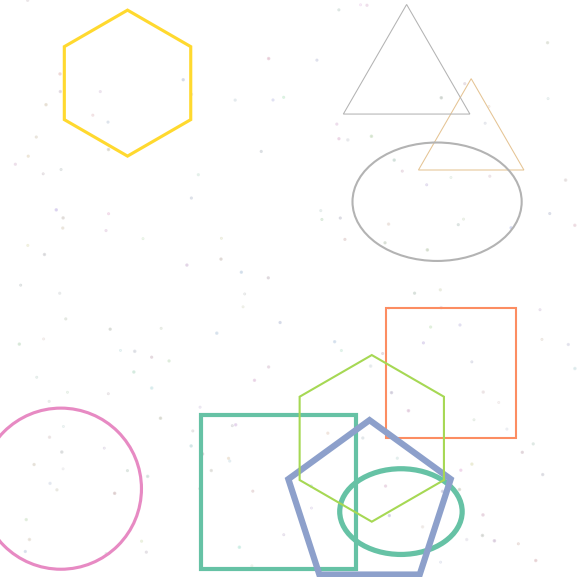[{"shape": "square", "thickness": 2, "radius": 0.67, "center": [0.482, 0.148]}, {"shape": "oval", "thickness": 2.5, "radius": 0.53, "center": [0.694, 0.113]}, {"shape": "square", "thickness": 1, "radius": 0.56, "center": [0.781, 0.353]}, {"shape": "pentagon", "thickness": 3, "radius": 0.74, "center": [0.64, 0.124]}, {"shape": "circle", "thickness": 1.5, "radius": 0.7, "center": [0.105, 0.153]}, {"shape": "hexagon", "thickness": 1, "radius": 0.72, "center": [0.644, 0.24]}, {"shape": "hexagon", "thickness": 1.5, "radius": 0.63, "center": [0.221, 0.855]}, {"shape": "triangle", "thickness": 0.5, "radius": 0.53, "center": [0.816, 0.757]}, {"shape": "oval", "thickness": 1, "radius": 0.73, "center": [0.757, 0.65]}, {"shape": "triangle", "thickness": 0.5, "radius": 0.63, "center": [0.704, 0.865]}]